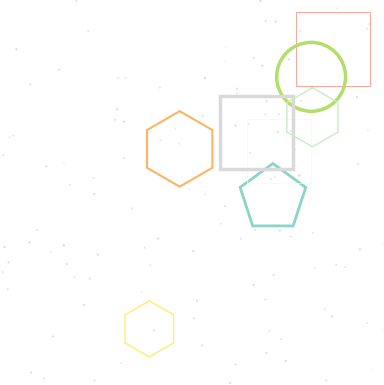[{"shape": "pentagon", "thickness": 2, "radius": 0.45, "center": [0.709, 0.486]}, {"shape": "square", "thickness": 0.5, "radius": 0.42, "center": [0.724, 0.609]}, {"shape": "square", "thickness": 0.5, "radius": 0.48, "center": [0.865, 0.872]}, {"shape": "hexagon", "thickness": 1.5, "radius": 0.49, "center": [0.467, 0.613]}, {"shape": "circle", "thickness": 2.5, "radius": 0.45, "center": [0.808, 0.8]}, {"shape": "square", "thickness": 2.5, "radius": 0.47, "center": [0.666, 0.657]}, {"shape": "hexagon", "thickness": 1, "radius": 0.38, "center": [0.812, 0.695]}, {"shape": "hexagon", "thickness": 1, "radius": 0.36, "center": [0.388, 0.146]}]